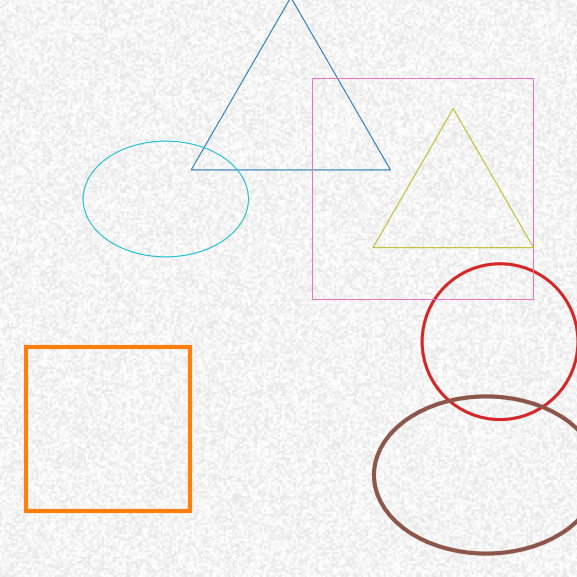[{"shape": "triangle", "thickness": 0.5, "radius": 1.0, "center": [0.504, 0.805]}, {"shape": "square", "thickness": 2, "radius": 0.71, "center": [0.188, 0.256]}, {"shape": "circle", "thickness": 1.5, "radius": 0.67, "center": [0.866, 0.408]}, {"shape": "oval", "thickness": 2, "radius": 0.97, "center": [0.842, 0.177]}, {"shape": "square", "thickness": 0.5, "radius": 0.96, "center": [0.732, 0.673]}, {"shape": "triangle", "thickness": 0.5, "radius": 0.8, "center": [0.785, 0.651]}, {"shape": "oval", "thickness": 0.5, "radius": 0.72, "center": [0.287, 0.655]}]